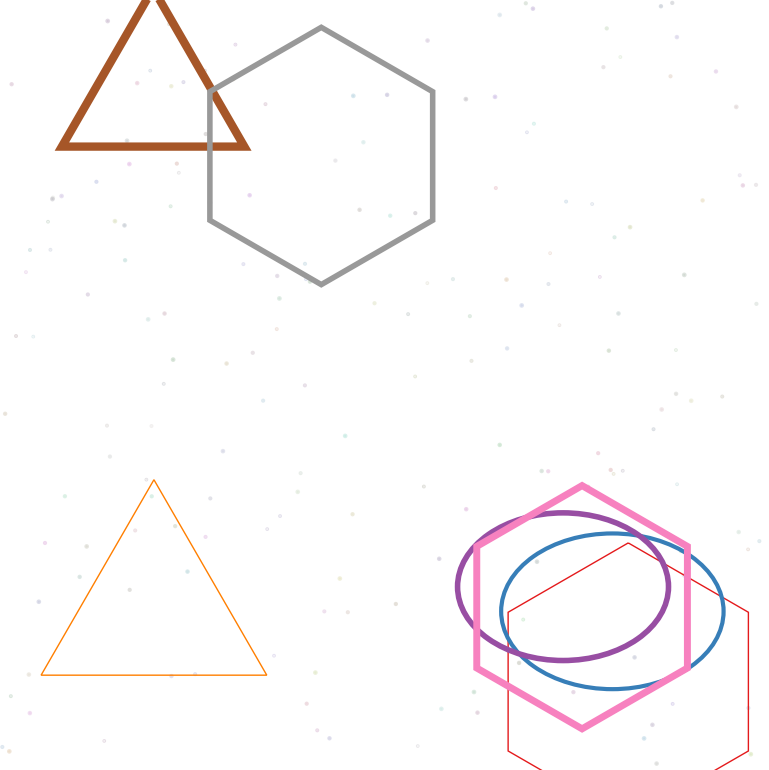[{"shape": "hexagon", "thickness": 0.5, "radius": 0.9, "center": [0.816, 0.115]}, {"shape": "oval", "thickness": 1.5, "radius": 0.72, "center": [0.795, 0.206]}, {"shape": "oval", "thickness": 2, "radius": 0.68, "center": [0.731, 0.238]}, {"shape": "triangle", "thickness": 0.5, "radius": 0.85, "center": [0.2, 0.208]}, {"shape": "triangle", "thickness": 3, "radius": 0.68, "center": [0.199, 0.878]}, {"shape": "hexagon", "thickness": 2.5, "radius": 0.79, "center": [0.756, 0.211]}, {"shape": "hexagon", "thickness": 2, "radius": 0.84, "center": [0.417, 0.797]}]